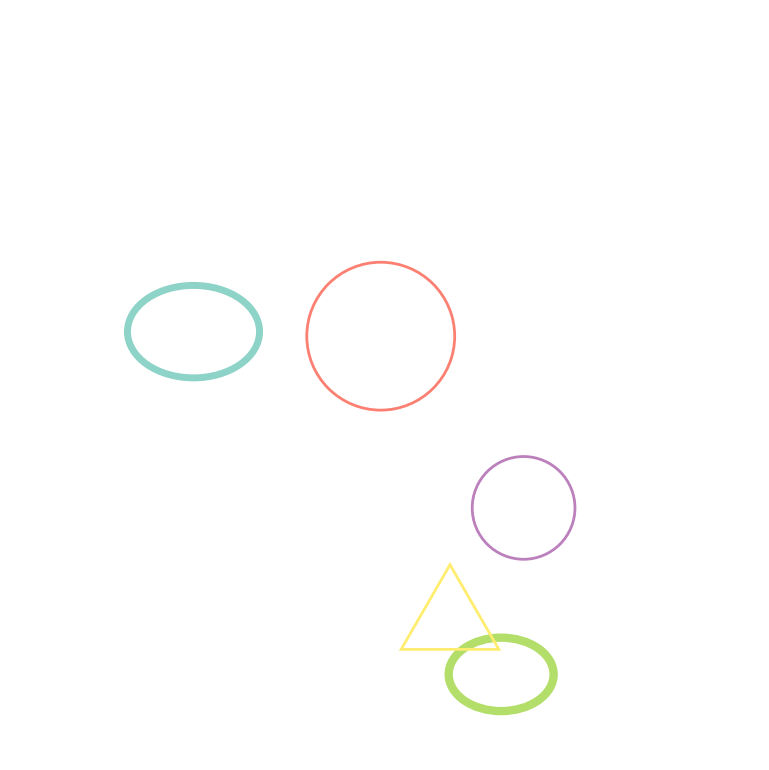[{"shape": "oval", "thickness": 2.5, "radius": 0.43, "center": [0.251, 0.569]}, {"shape": "circle", "thickness": 1, "radius": 0.48, "center": [0.494, 0.563]}, {"shape": "oval", "thickness": 3, "radius": 0.34, "center": [0.651, 0.124]}, {"shape": "circle", "thickness": 1, "radius": 0.33, "center": [0.68, 0.34]}, {"shape": "triangle", "thickness": 1, "radius": 0.37, "center": [0.584, 0.193]}]